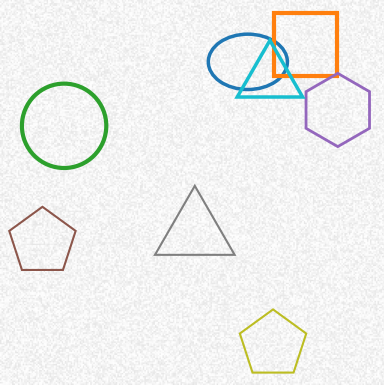[{"shape": "oval", "thickness": 2.5, "radius": 0.51, "center": [0.644, 0.839]}, {"shape": "square", "thickness": 3, "radius": 0.41, "center": [0.794, 0.885]}, {"shape": "circle", "thickness": 3, "radius": 0.55, "center": [0.167, 0.673]}, {"shape": "hexagon", "thickness": 2, "radius": 0.48, "center": [0.877, 0.714]}, {"shape": "pentagon", "thickness": 1.5, "radius": 0.45, "center": [0.11, 0.372]}, {"shape": "triangle", "thickness": 1.5, "radius": 0.6, "center": [0.506, 0.398]}, {"shape": "pentagon", "thickness": 1.5, "radius": 0.45, "center": [0.709, 0.106]}, {"shape": "triangle", "thickness": 2.5, "radius": 0.49, "center": [0.701, 0.797]}]